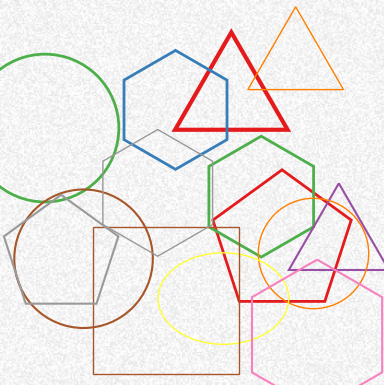[{"shape": "pentagon", "thickness": 2, "radius": 0.94, "center": [0.733, 0.37]}, {"shape": "triangle", "thickness": 3, "radius": 0.84, "center": [0.601, 0.747]}, {"shape": "hexagon", "thickness": 2, "radius": 0.77, "center": [0.456, 0.715]}, {"shape": "hexagon", "thickness": 2, "radius": 0.78, "center": [0.679, 0.489]}, {"shape": "circle", "thickness": 2, "radius": 0.96, "center": [0.117, 0.667]}, {"shape": "triangle", "thickness": 1.5, "radius": 0.75, "center": [0.88, 0.374]}, {"shape": "triangle", "thickness": 1, "radius": 0.72, "center": [0.768, 0.839]}, {"shape": "circle", "thickness": 1, "radius": 0.72, "center": [0.814, 0.342]}, {"shape": "oval", "thickness": 1, "radius": 0.85, "center": [0.58, 0.224]}, {"shape": "square", "thickness": 1, "radius": 0.95, "center": [0.431, 0.22]}, {"shape": "circle", "thickness": 1.5, "radius": 0.9, "center": [0.217, 0.328]}, {"shape": "hexagon", "thickness": 1.5, "radius": 0.98, "center": [0.824, 0.13]}, {"shape": "pentagon", "thickness": 1.5, "radius": 0.78, "center": [0.159, 0.338]}, {"shape": "hexagon", "thickness": 1, "radius": 0.82, "center": [0.41, 0.499]}]